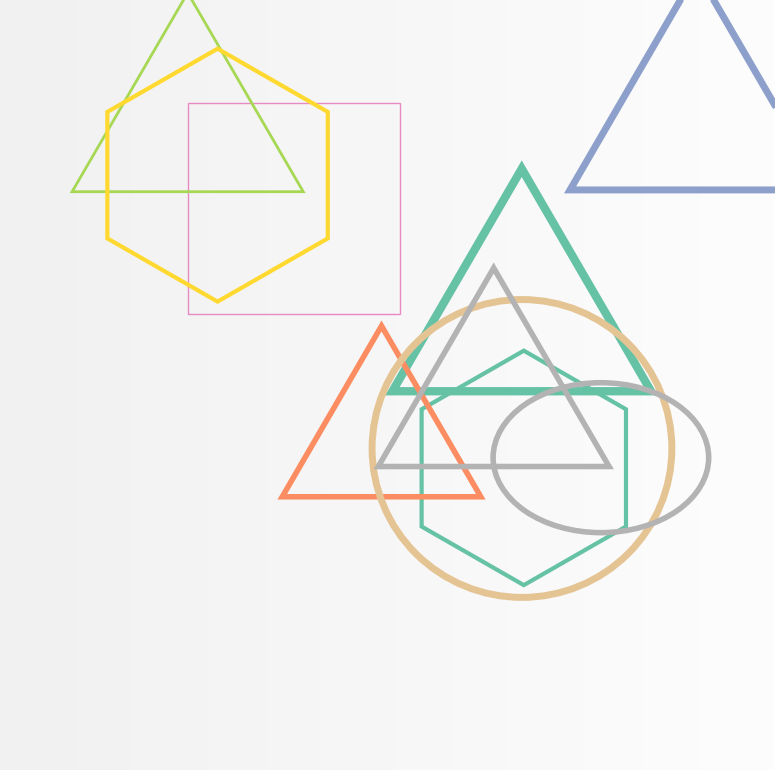[{"shape": "triangle", "thickness": 3, "radius": 0.96, "center": [0.673, 0.588]}, {"shape": "hexagon", "thickness": 1.5, "radius": 0.76, "center": [0.676, 0.392]}, {"shape": "triangle", "thickness": 2, "radius": 0.74, "center": [0.492, 0.429]}, {"shape": "triangle", "thickness": 2.5, "radius": 0.95, "center": [0.899, 0.848]}, {"shape": "square", "thickness": 0.5, "radius": 0.68, "center": [0.379, 0.729]}, {"shape": "triangle", "thickness": 1, "radius": 0.86, "center": [0.242, 0.837]}, {"shape": "hexagon", "thickness": 1.5, "radius": 0.82, "center": [0.281, 0.773]}, {"shape": "circle", "thickness": 2.5, "radius": 0.97, "center": [0.674, 0.418]}, {"shape": "triangle", "thickness": 2, "radius": 0.86, "center": [0.637, 0.48]}, {"shape": "oval", "thickness": 2, "radius": 0.7, "center": [0.775, 0.406]}]